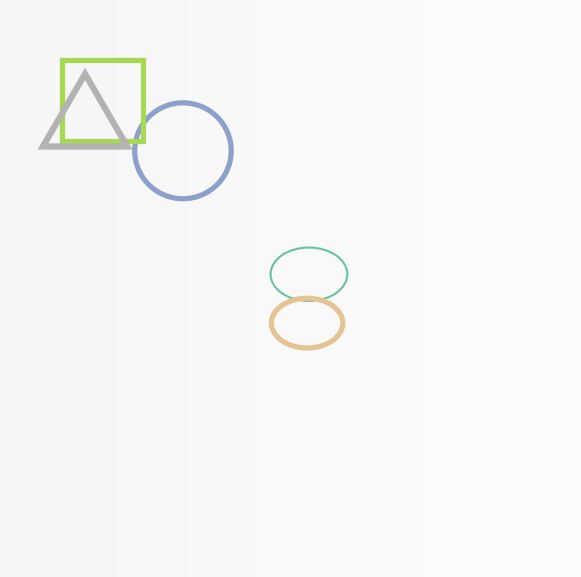[{"shape": "oval", "thickness": 1, "radius": 0.33, "center": [0.531, 0.524]}, {"shape": "circle", "thickness": 2.5, "radius": 0.42, "center": [0.315, 0.738]}, {"shape": "square", "thickness": 2.5, "radius": 0.35, "center": [0.176, 0.825]}, {"shape": "oval", "thickness": 2.5, "radius": 0.31, "center": [0.528, 0.44]}, {"shape": "triangle", "thickness": 3, "radius": 0.42, "center": [0.146, 0.787]}]